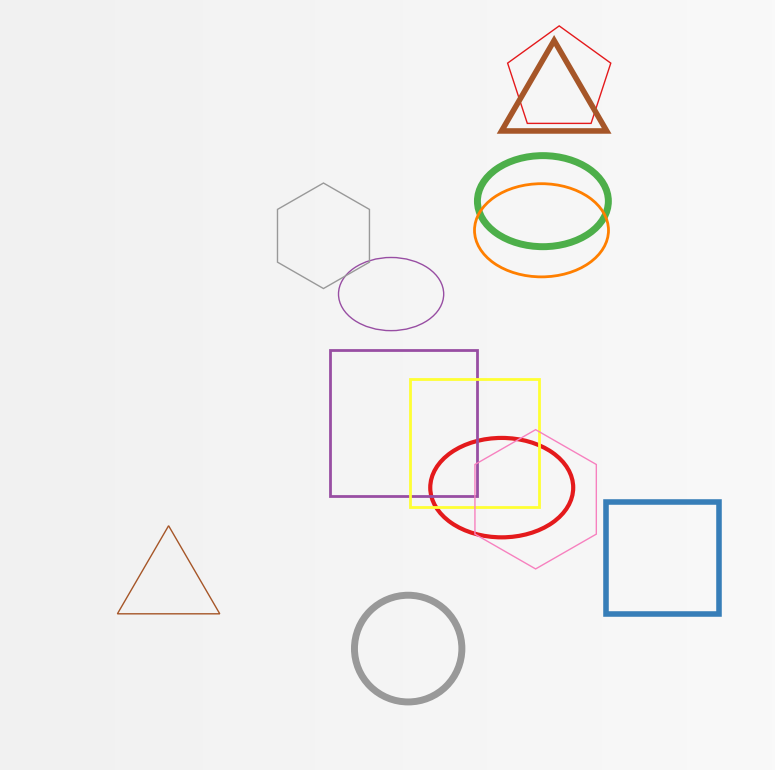[{"shape": "pentagon", "thickness": 0.5, "radius": 0.35, "center": [0.722, 0.896]}, {"shape": "oval", "thickness": 1.5, "radius": 0.46, "center": [0.647, 0.367]}, {"shape": "square", "thickness": 2, "radius": 0.36, "center": [0.855, 0.275]}, {"shape": "oval", "thickness": 2.5, "radius": 0.42, "center": [0.701, 0.739]}, {"shape": "square", "thickness": 1, "radius": 0.47, "center": [0.521, 0.451]}, {"shape": "oval", "thickness": 0.5, "radius": 0.34, "center": [0.505, 0.618]}, {"shape": "oval", "thickness": 1, "radius": 0.43, "center": [0.699, 0.701]}, {"shape": "square", "thickness": 1, "radius": 0.42, "center": [0.613, 0.425]}, {"shape": "triangle", "thickness": 0.5, "radius": 0.38, "center": [0.218, 0.241]}, {"shape": "triangle", "thickness": 2, "radius": 0.39, "center": [0.715, 0.869]}, {"shape": "hexagon", "thickness": 0.5, "radius": 0.45, "center": [0.691, 0.352]}, {"shape": "circle", "thickness": 2.5, "radius": 0.35, "center": [0.527, 0.158]}, {"shape": "hexagon", "thickness": 0.5, "radius": 0.34, "center": [0.417, 0.694]}]